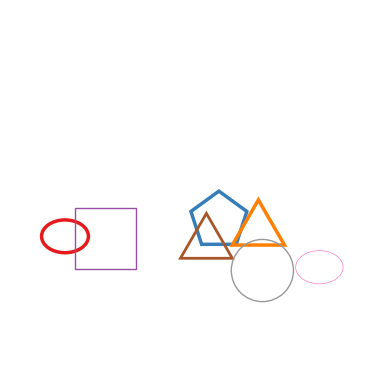[{"shape": "oval", "thickness": 2.5, "radius": 0.3, "center": [0.169, 0.386]}, {"shape": "pentagon", "thickness": 2.5, "radius": 0.38, "center": [0.569, 0.427]}, {"shape": "square", "thickness": 1, "radius": 0.4, "center": [0.274, 0.381]}, {"shape": "triangle", "thickness": 2.5, "radius": 0.39, "center": [0.671, 0.403]}, {"shape": "triangle", "thickness": 2, "radius": 0.39, "center": [0.536, 0.368]}, {"shape": "oval", "thickness": 0.5, "radius": 0.31, "center": [0.829, 0.306]}, {"shape": "circle", "thickness": 1, "radius": 0.4, "center": [0.682, 0.297]}]